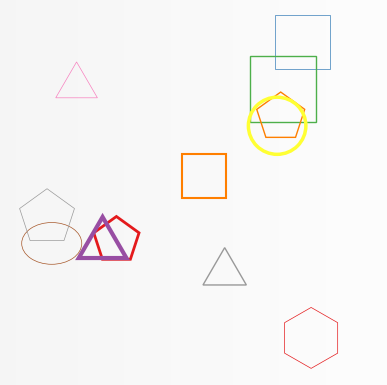[{"shape": "hexagon", "thickness": 0.5, "radius": 0.4, "center": [0.803, 0.122]}, {"shape": "pentagon", "thickness": 2, "radius": 0.31, "center": [0.3, 0.376]}, {"shape": "square", "thickness": 0.5, "radius": 0.35, "center": [0.781, 0.891]}, {"shape": "square", "thickness": 1, "radius": 0.42, "center": [0.729, 0.769]}, {"shape": "triangle", "thickness": 3, "radius": 0.36, "center": [0.265, 0.365]}, {"shape": "pentagon", "thickness": 1, "radius": 0.33, "center": [0.724, 0.696]}, {"shape": "square", "thickness": 1.5, "radius": 0.29, "center": [0.526, 0.543]}, {"shape": "circle", "thickness": 2.5, "radius": 0.37, "center": [0.715, 0.673]}, {"shape": "oval", "thickness": 0.5, "radius": 0.39, "center": [0.133, 0.368]}, {"shape": "triangle", "thickness": 0.5, "radius": 0.31, "center": [0.198, 0.777]}, {"shape": "triangle", "thickness": 1, "radius": 0.32, "center": [0.58, 0.292]}, {"shape": "pentagon", "thickness": 0.5, "radius": 0.37, "center": [0.121, 0.435]}]